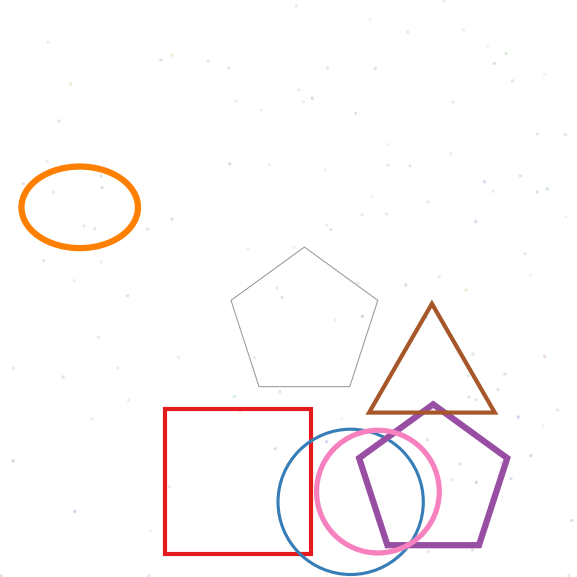[{"shape": "square", "thickness": 2, "radius": 0.63, "center": [0.412, 0.165]}, {"shape": "circle", "thickness": 1.5, "radius": 0.63, "center": [0.607, 0.13]}, {"shape": "pentagon", "thickness": 3, "radius": 0.67, "center": [0.75, 0.164]}, {"shape": "oval", "thickness": 3, "radius": 0.5, "center": [0.138, 0.64]}, {"shape": "triangle", "thickness": 2, "radius": 0.63, "center": [0.748, 0.348]}, {"shape": "circle", "thickness": 2.5, "radius": 0.53, "center": [0.654, 0.148]}, {"shape": "pentagon", "thickness": 0.5, "radius": 0.67, "center": [0.527, 0.438]}]